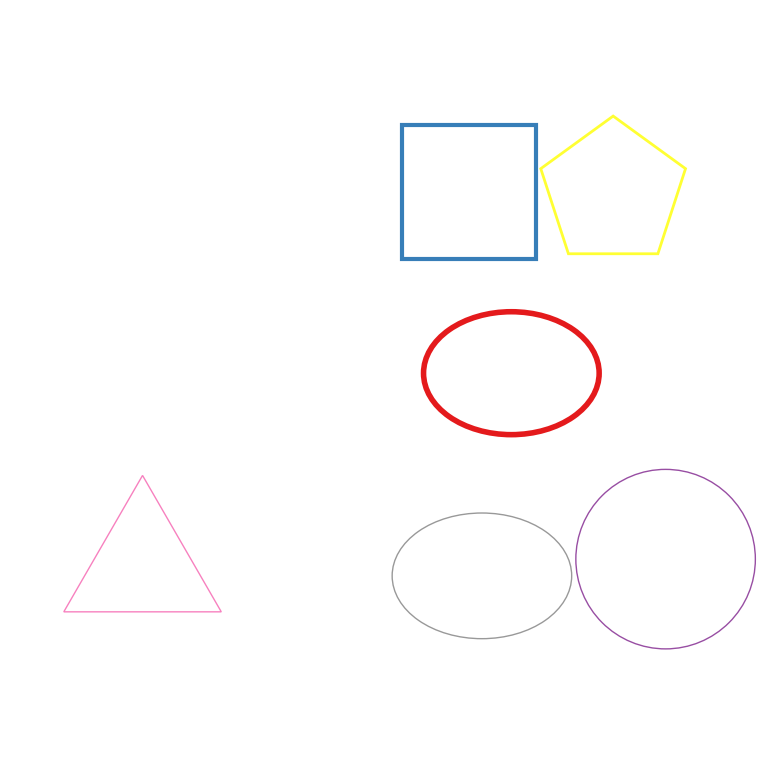[{"shape": "oval", "thickness": 2, "radius": 0.57, "center": [0.664, 0.515]}, {"shape": "square", "thickness": 1.5, "radius": 0.44, "center": [0.609, 0.751]}, {"shape": "circle", "thickness": 0.5, "radius": 0.58, "center": [0.864, 0.274]}, {"shape": "pentagon", "thickness": 1, "radius": 0.49, "center": [0.796, 0.75]}, {"shape": "triangle", "thickness": 0.5, "radius": 0.59, "center": [0.185, 0.264]}, {"shape": "oval", "thickness": 0.5, "radius": 0.58, "center": [0.626, 0.252]}]